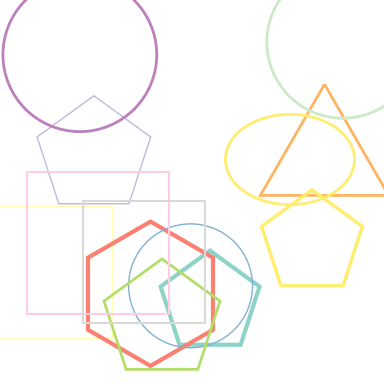[{"shape": "pentagon", "thickness": 3, "radius": 0.68, "center": [0.546, 0.214]}, {"shape": "square", "thickness": 1, "radius": 0.85, "center": [0.119, 0.293]}, {"shape": "pentagon", "thickness": 1, "radius": 0.78, "center": [0.244, 0.596]}, {"shape": "hexagon", "thickness": 3, "radius": 0.94, "center": [0.391, 0.237]}, {"shape": "circle", "thickness": 1, "radius": 0.8, "center": [0.495, 0.258]}, {"shape": "triangle", "thickness": 2, "radius": 0.96, "center": [0.843, 0.589]}, {"shape": "pentagon", "thickness": 2, "radius": 0.79, "center": [0.421, 0.169]}, {"shape": "square", "thickness": 1.5, "radius": 0.92, "center": [0.254, 0.369]}, {"shape": "square", "thickness": 1.5, "radius": 0.8, "center": [0.374, 0.319]}, {"shape": "circle", "thickness": 2, "radius": 1.0, "center": [0.207, 0.858]}, {"shape": "circle", "thickness": 2, "radius": 0.99, "center": [0.891, 0.89]}, {"shape": "pentagon", "thickness": 2.5, "radius": 0.69, "center": [0.81, 0.369]}, {"shape": "oval", "thickness": 2, "radius": 0.84, "center": [0.753, 0.586]}]